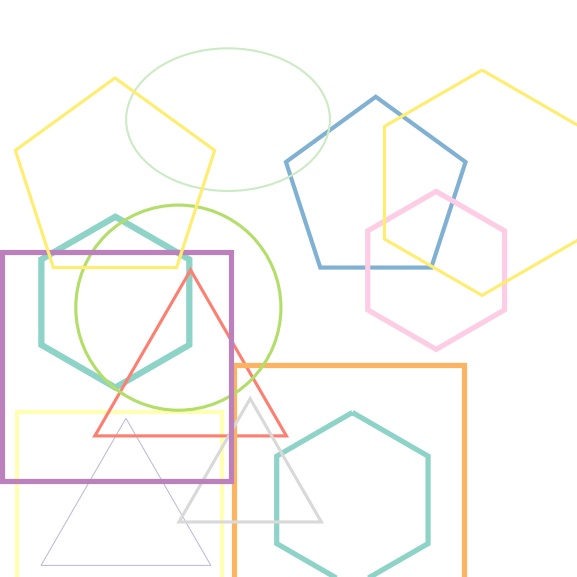[{"shape": "hexagon", "thickness": 2.5, "radius": 0.76, "center": [0.61, 0.134]}, {"shape": "hexagon", "thickness": 3, "radius": 0.74, "center": [0.2, 0.476]}, {"shape": "square", "thickness": 2, "radius": 0.88, "center": [0.207, 0.109]}, {"shape": "triangle", "thickness": 0.5, "radius": 0.85, "center": [0.218, 0.105]}, {"shape": "triangle", "thickness": 1.5, "radius": 0.96, "center": [0.33, 0.34]}, {"shape": "pentagon", "thickness": 2, "radius": 0.82, "center": [0.651, 0.668]}, {"shape": "square", "thickness": 2.5, "radius": 0.99, "center": [0.605, 0.168]}, {"shape": "circle", "thickness": 1.5, "radius": 0.89, "center": [0.309, 0.466]}, {"shape": "hexagon", "thickness": 2.5, "radius": 0.68, "center": [0.755, 0.531]}, {"shape": "triangle", "thickness": 1.5, "radius": 0.71, "center": [0.433, 0.166]}, {"shape": "square", "thickness": 2.5, "radius": 0.99, "center": [0.202, 0.364]}, {"shape": "oval", "thickness": 1, "radius": 0.88, "center": [0.395, 0.792]}, {"shape": "pentagon", "thickness": 1.5, "radius": 0.91, "center": [0.199, 0.683]}, {"shape": "hexagon", "thickness": 1.5, "radius": 0.98, "center": [0.835, 0.683]}]